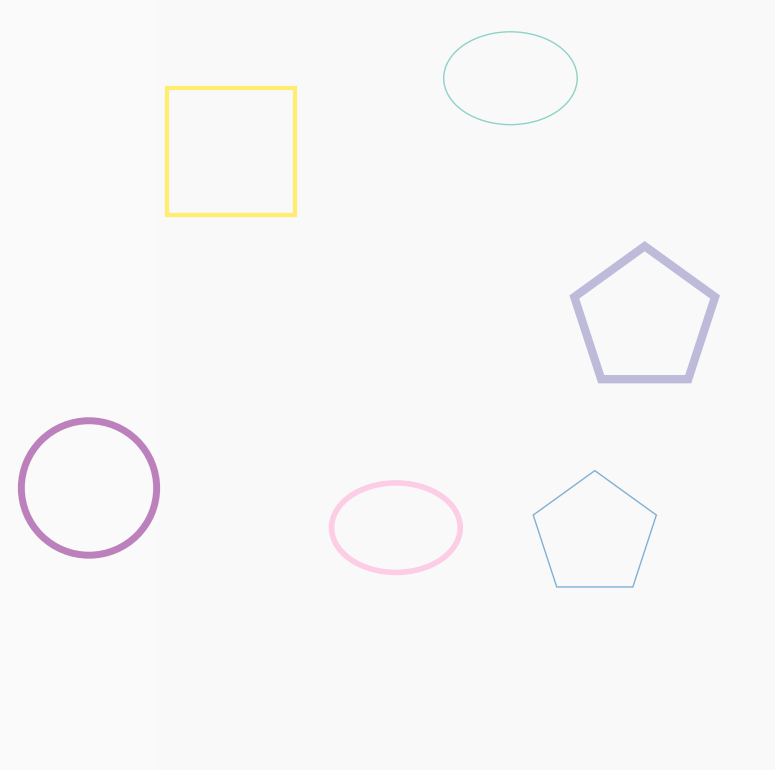[{"shape": "oval", "thickness": 0.5, "radius": 0.43, "center": [0.659, 0.898]}, {"shape": "pentagon", "thickness": 3, "radius": 0.48, "center": [0.832, 0.585]}, {"shape": "pentagon", "thickness": 0.5, "radius": 0.42, "center": [0.767, 0.305]}, {"shape": "oval", "thickness": 2, "radius": 0.42, "center": [0.511, 0.315]}, {"shape": "circle", "thickness": 2.5, "radius": 0.44, "center": [0.115, 0.366]}, {"shape": "square", "thickness": 1.5, "radius": 0.41, "center": [0.298, 0.803]}]